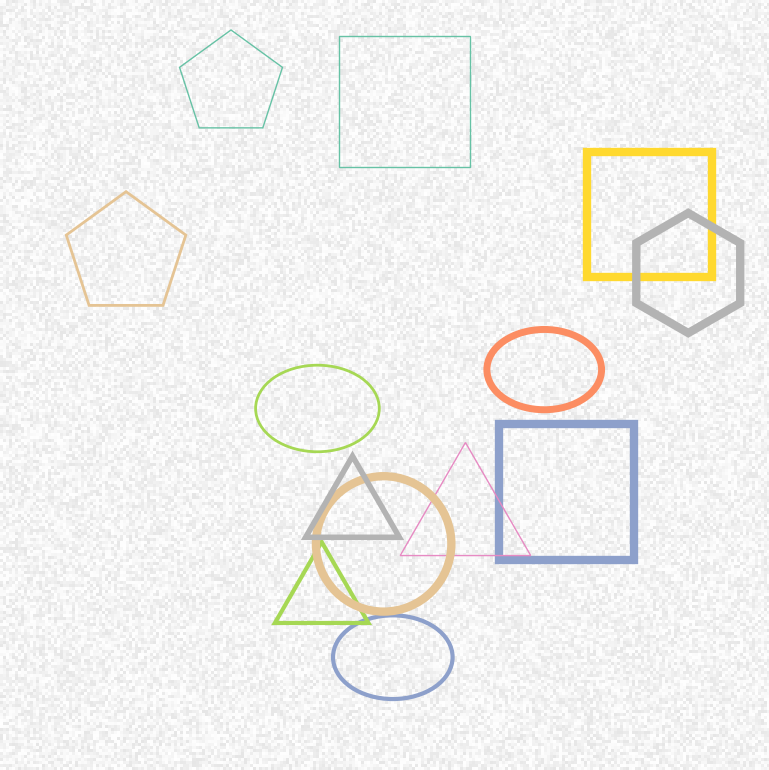[{"shape": "square", "thickness": 0.5, "radius": 0.43, "center": [0.525, 0.868]}, {"shape": "pentagon", "thickness": 0.5, "radius": 0.35, "center": [0.3, 0.891]}, {"shape": "oval", "thickness": 2.5, "radius": 0.37, "center": [0.707, 0.52]}, {"shape": "oval", "thickness": 1.5, "radius": 0.39, "center": [0.51, 0.146]}, {"shape": "square", "thickness": 3, "radius": 0.44, "center": [0.736, 0.362]}, {"shape": "triangle", "thickness": 0.5, "radius": 0.49, "center": [0.604, 0.327]}, {"shape": "oval", "thickness": 1, "radius": 0.4, "center": [0.412, 0.469]}, {"shape": "triangle", "thickness": 1.5, "radius": 0.35, "center": [0.418, 0.226]}, {"shape": "square", "thickness": 3, "radius": 0.41, "center": [0.843, 0.721]}, {"shape": "circle", "thickness": 3, "radius": 0.44, "center": [0.498, 0.294]}, {"shape": "pentagon", "thickness": 1, "radius": 0.41, "center": [0.164, 0.669]}, {"shape": "triangle", "thickness": 2, "radius": 0.35, "center": [0.458, 0.337]}, {"shape": "hexagon", "thickness": 3, "radius": 0.39, "center": [0.894, 0.645]}]